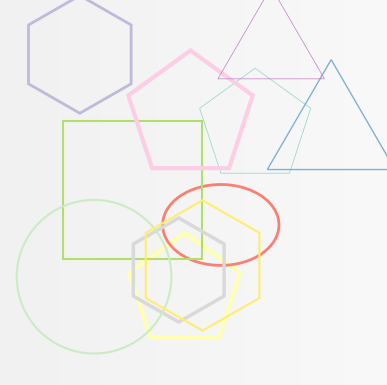[{"shape": "pentagon", "thickness": 0.5, "radius": 0.75, "center": [0.659, 0.672]}, {"shape": "pentagon", "thickness": 3, "radius": 0.75, "center": [0.476, 0.245]}, {"shape": "hexagon", "thickness": 2, "radius": 0.76, "center": [0.206, 0.859]}, {"shape": "oval", "thickness": 2, "radius": 0.75, "center": [0.57, 0.416]}, {"shape": "triangle", "thickness": 1, "radius": 0.95, "center": [0.855, 0.655]}, {"shape": "square", "thickness": 1.5, "radius": 0.9, "center": [0.341, 0.506]}, {"shape": "pentagon", "thickness": 3, "radius": 0.84, "center": [0.492, 0.7]}, {"shape": "hexagon", "thickness": 2.5, "radius": 0.68, "center": [0.461, 0.299]}, {"shape": "triangle", "thickness": 0.5, "radius": 0.79, "center": [0.7, 0.875]}, {"shape": "circle", "thickness": 1.5, "radius": 1.0, "center": [0.243, 0.281]}, {"shape": "hexagon", "thickness": 1.5, "radius": 0.85, "center": [0.523, 0.311]}]